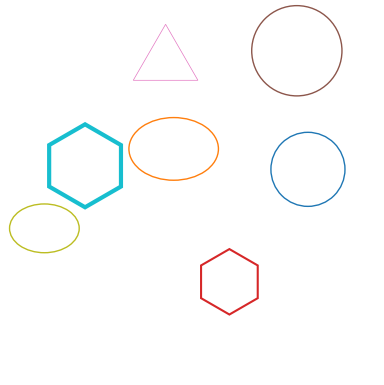[{"shape": "circle", "thickness": 1, "radius": 0.48, "center": [0.8, 0.56]}, {"shape": "oval", "thickness": 1, "radius": 0.58, "center": [0.451, 0.613]}, {"shape": "hexagon", "thickness": 1.5, "radius": 0.42, "center": [0.596, 0.268]}, {"shape": "circle", "thickness": 1, "radius": 0.59, "center": [0.771, 0.868]}, {"shape": "triangle", "thickness": 0.5, "radius": 0.48, "center": [0.43, 0.84]}, {"shape": "oval", "thickness": 1, "radius": 0.45, "center": [0.115, 0.407]}, {"shape": "hexagon", "thickness": 3, "radius": 0.54, "center": [0.221, 0.569]}]